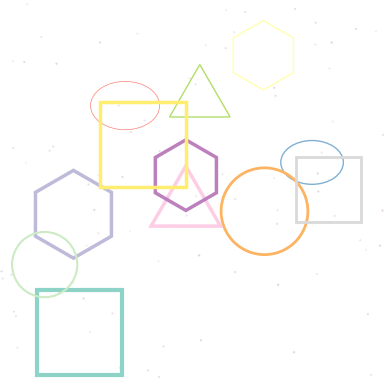[{"shape": "square", "thickness": 3, "radius": 0.55, "center": [0.206, 0.137]}, {"shape": "hexagon", "thickness": 1, "radius": 0.45, "center": [0.684, 0.856]}, {"shape": "hexagon", "thickness": 2.5, "radius": 0.57, "center": [0.191, 0.443]}, {"shape": "oval", "thickness": 0.5, "radius": 0.45, "center": [0.325, 0.726]}, {"shape": "oval", "thickness": 1, "radius": 0.41, "center": [0.811, 0.578]}, {"shape": "circle", "thickness": 2, "radius": 0.56, "center": [0.687, 0.451]}, {"shape": "triangle", "thickness": 1, "radius": 0.45, "center": [0.519, 0.742]}, {"shape": "triangle", "thickness": 2.5, "radius": 0.52, "center": [0.483, 0.465]}, {"shape": "square", "thickness": 2, "radius": 0.42, "center": [0.853, 0.508]}, {"shape": "hexagon", "thickness": 2.5, "radius": 0.46, "center": [0.483, 0.545]}, {"shape": "circle", "thickness": 1.5, "radius": 0.42, "center": [0.116, 0.313]}, {"shape": "square", "thickness": 2.5, "radius": 0.56, "center": [0.372, 0.625]}]